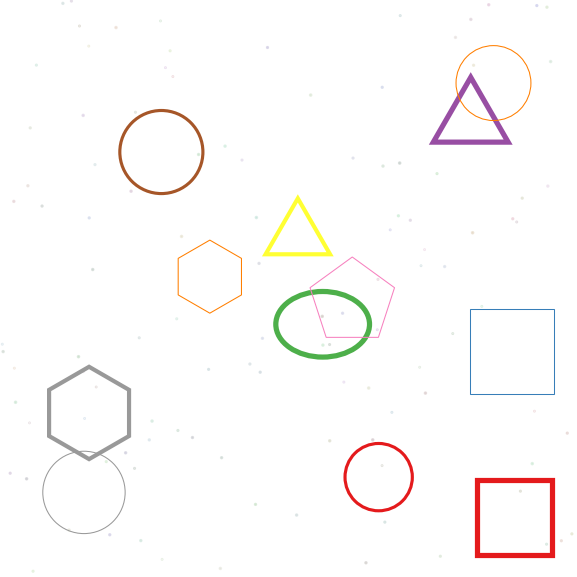[{"shape": "square", "thickness": 2.5, "radius": 0.33, "center": [0.891, 0.103]}, {"shape": "circle", "thickness": 1.5, "radius": 0.29, "center": [0.656, 0.173]}, {"shape": "square", "thickness": 0.5, "radius": 0.37, "center": [0.886, 0.391]}, {"shape": "oval", "thickness": 2.5, "radius": 0.41, "center": [0.559, 0.438]}, {"shape": "triangle", "thickness": 2.5, "radius": 0.37, "center": [0.815, 0.79]}, {"shape": "hexagon", "thickness": 0.5, "radius": 0.32, "center": [0.363, 0.52]}, {"shape": "circle", "thickness": 0.5, "radius": 0.32, "center": [0.855, 0.855]}, {"shape": "triangle", "thickness": 2, "radius": 0.32, "center": [0.516, 0.591]}, {"shape": "circle", "thickness": 1.5, "radius": 0.36, "center": [0.279, 0.736]}, {"shape": "pentagon", "thickness": 0.5, "radius": 0.38, "center": [0.61, 0.477]}, {"shape": "circle", "thickness": 0.5, "radius": 0.36, "center": [0.145, 0.146]}, {"shape": "hexagon", "thickness": 2, "radius": 0.4, "center": [0.154, 0.284]}]